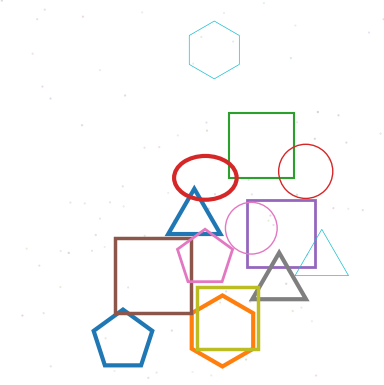[{"shape": "triangle", "thickness": 3, "radius": 0.39, "center": [0.505, 0.431]}, {"shape": "pentagon", "thickness": 3, "radius": 0.4, "center": [0.319, 0.116]}, {"shape": "hexagon", "thickness": 3, "radius": 0.46, "center": [0.578, 0.14]}, {"shape": "square", "thickness": 1.5, "radius": 0.42, "center": [0.679, 0.623]}, {"shape": "circle", "thickness": 1, "radius": 0.35, "center": [0.794, 0.555]}, {"shape": "oval", "thickness": 3, "radius": 0.41, "center": [0.533, 0.538]}, {"shape": "square", "thickness": 2, "radius": 0.44, "center": [0.73, 0.393]}, {"shape": "square", "thickness": 2.5, "radius": 0.49, "center": [0.397, 0.285]}, {"shape": "pentagon", "thickness": 2, "radius": 0.38, "center": [0.533, 0.329]}, {"shape": "circle", "thickness": 1, "radius": 0.34, "center": [0.653, 0.407]}, {"shape": "triangle", "thickness": 3, "radius": 0.4, "center": [0.725, 0.263]}, {"shape": "square", "thickness": 2.5, "radius": 0.4, "center": [0.591, 0.173]}, {"shape": "hexagon", "thickness": 0.5, "radius": 0.38, "center": [0.557, 0.87]}, {"shape": "triangle", "thickness": 0.5, "radius": 0.4, "center": [0.836, 0.324]}]